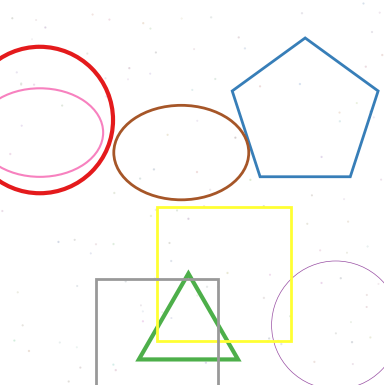[{"shape": "circle", "thickness": 3, "radius": 0.95, "center": [0.103, 0.688]}, {"shape": "pentagon", "thickness": 2, "radius": 1.0, "center": [0.793, 0.702]}, {"shape": "triangle", "thickness": 3, "radius": 0.74, "center": [0.489, 0.141]}, {"shape": "circle", "thickness": 0.5, "radius": 0.83, "center": [0.872, 0.155]}, {"shape": "square", "thickness": 2, "radius": 0.87, "center": [0.581, 0.288]}, {"shape": "oval", "thickness": 2, "radius": 0.88, "center": [0.471, 0.604]}, {"shape": "oval", "thickness": 1.5, "radius": 0.82, "center": [0.104, 0.656]}, {"shape": "square", "thickness": 2, "radius": 0.79, "center": [0.408, 0.117]}]